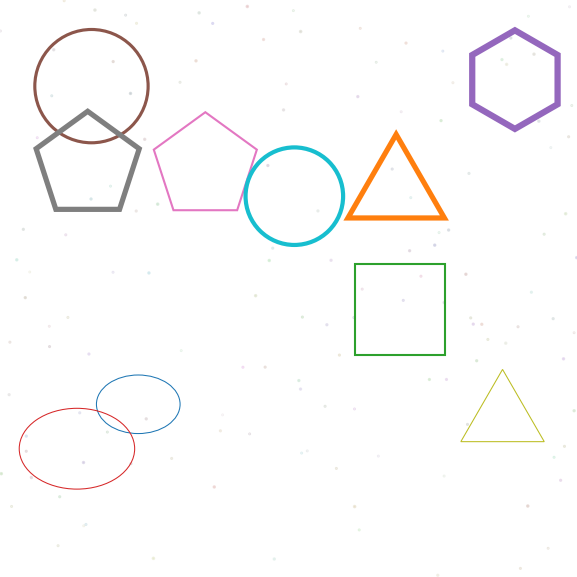[{"shape": "oval", "thickness": 0.5, "radius": 0.36, "center": [0.239, 0.299]}, {"shape": "triangle", "thickness": 2.5, "radius": 0.48, "center": [0.686, 0.67]}, {"shape": "square", "thickness": 1, "radius": 0.39, "center": [0.692, 0.463]}, {"shape": "oval", "thickness": 0.5, "radius": 0.5, "center": [0.133, 0.222]}, {"shape": "hexagon", "thickness": 3, "radius": 0.43, "center": [0.892, 0.861]}, {"shape": "circle", "thickness": 1.5, "radius": 0.49, "center": [0.158, 0.85]}, {"shape": "pentagon", "thickness": 1, "radius": 0.47, "center": [0.356, 0.711]}, {"shape": "pentagon", "thickness": 2.5, "radius": 0.47, "center": [0.152, 0.713]}, {"shape": "triangle", "thickness": 0.5, "radius": 0.42, "center": [0.87, 0.276]}, {"shape": "circle", "thickness": 2, "radius": 0.42, "center": [0.51, 0.659]}]